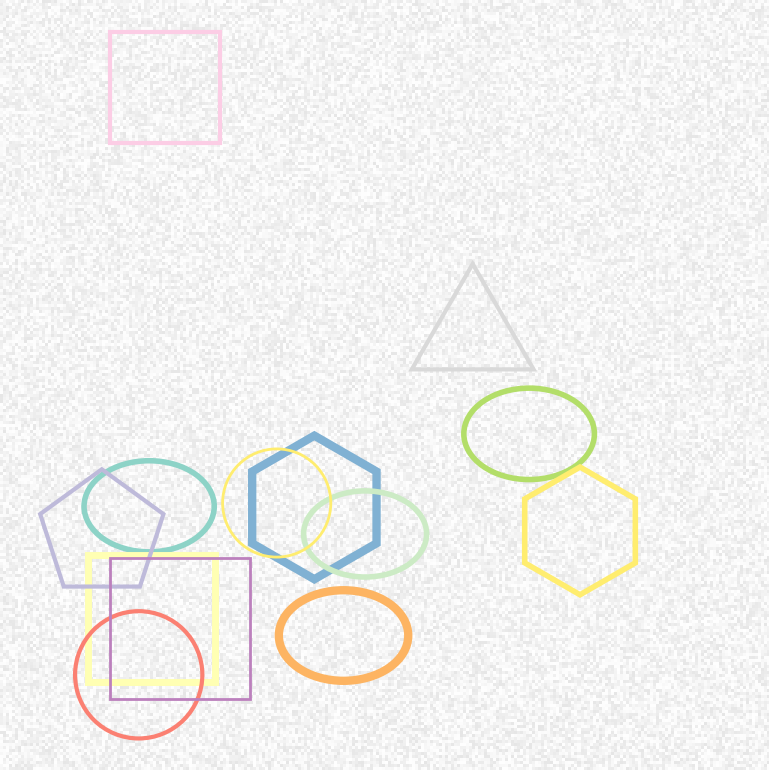[{"shape": "oval", "thickness": 2, "radius": 0.42, "center": [0.194, 0.342]}, {"shape": "square", "thickness": 2.5, "radius": 0.41, "center": [0.197, 0.197]}, {"shape": "pentagon", "thickness": 1.5, "radius": 0.42, "center": [0.132, 0.306]}, {"shape": "circle", "thickness": 1.5, "radius": 0.41, "center": [0.18, 0.124]}, {"shape": "hexagon", "thickness": 3, "radius": 0.47, "center": [0.408, 0.341]}, {"shape": "oval", "thickness": 3, "radius": 0.42, "center": [0.446, 0.175]}, {"shape": "oval", "thickness": 2, "radius": 0.42, "center": [0.687, 0.437]}, {"shape": "square", "thickness": 1.5, "radius": 0.36, "center": [0.214, 0.886]}, {"shape": "triangle", "thickness": 1.5, "radius": 0.46, "center": [0.614, 0.566]}, {"shape": "square", "thickness": 1, "radius": 0.46, "center": [0.234, 0.183]}, {"shape": "oval", "thickness": 2, "radius": 0.4, "center": [0.474, 0.307]}, {"shape": "circle", "thickness": 1, "radius": 0.35, "center": [0.359, 0.347]}, {"shape": "hexagon", "thickness": 2, "radius": 0.41, "center": [0.753, 0.311]}]